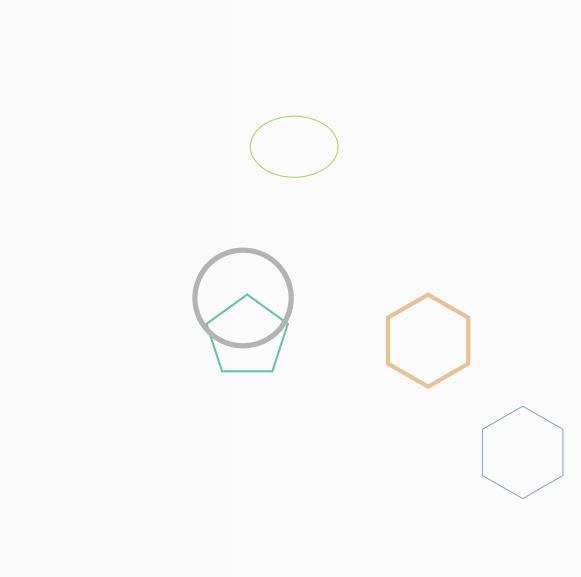[{"shape": "pentagon", "thickness": 1, "radius": 0.37, "center": [0.425, 0.416]}, {"shape": "hexagon", "thickness": 0.5, "radius": 0.4, "center": [0.899, 0.216]}, {"shape": "oval", "thickness": 0.5, "radius": 0.38, "center": [0.506, 0.745]}, {"shape": "hexagon", "thickness": 2, "radius": 0.4, "center": [0.737, 0.409]}, {"shape": "circle", "thickness": 2.5, "radius": 0.41, "center": [0.418, 0.483]}]